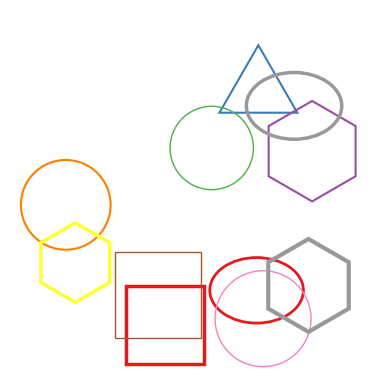[{"shape": "oval", "thickness": 2, "radius": 0.61, "center": [0.667, 0.246]}, {"shape": "square", "thickness": 2.5, "radius": 0.51, "center": [0.429, 0.157]}, {"shape": "triangle", "thickness": 1.5, "radius": 0.58, "center": [0.671, 0.766]}, {"shape": "circle", "thickness": 1, "radius": 0.54, "center": [0.55, 0.616]}, {"shape": "hexagon", "thickness": 1.5, "radius": 0.65, "center": [0.811, 0.607]}, {"shape": "circle", "thickness": 1.5, "radius": 0.58, "center": [0.171, 0.468]}, {"shape": "hexagon", "thickness": 2.5, "radius": 0.52, "center": [0.196, 0.318]}, {"shape": "square", "thickness": 1, "radius": 0.56, "center": [0.409, 0.233]}, {"shape": "circle", "thickness": 1, "radius": 0.62, "center": [0.683, 0.172]}, {"shape": "hexagon", "thickness": 3, "radius": 0.6, "center": [0.801, 0.259]}, {"shape": "oval", "thickness": 2.5, "radius": 0.62, "center": [0.764, 0.725]}]